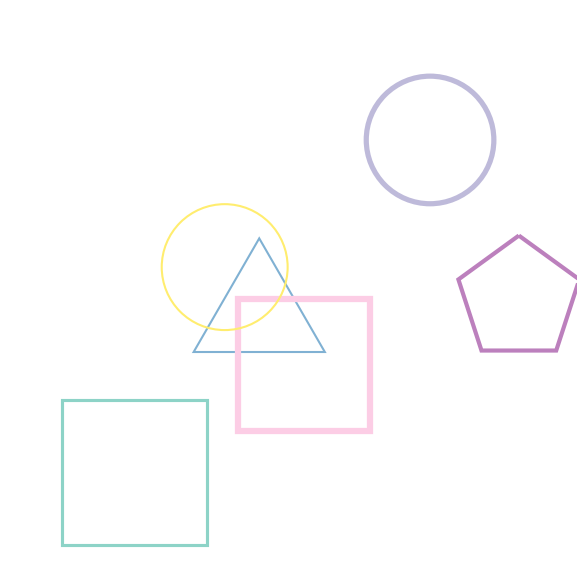[{"shape": "square", "thickness": 1.5, "radius": 0.63, "center": [0.233, 0.181]}, {"shape": "circle", "thickness": 2.5, "radius": 0.55, "center": [0.745, 0.757]}, {"shape": "triangle", "thickness": 1, "radius": 0.66, "center": [0.449, 0.455]}, {"shape": "square", "thickness": 3, "radius": 0.57, "center": [0.526, 0.367]}, {"shape": "pentagon", "thickness": 2, "radius": 0.55, "center": [0.898, 0.481]}, {"shape": "circle", "thickness": 1, "radius": 0.55, "center": [0.389, 0.537]}]